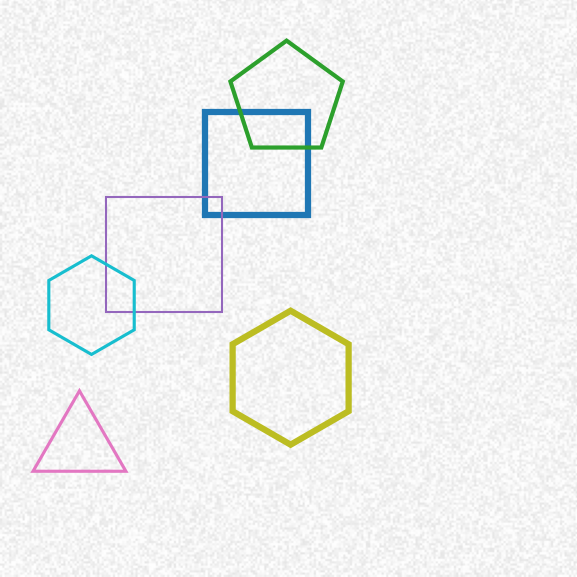[{"shape": "square", "thickness": 3, "radius": 0.45, "center": [0.444, 0.716]}, {"shape": "pentagon", "thickness": 2, "radius": 0.51, "center": [0.496, 0.826]}, {"shape": "square", "thickness": 1, "radius": 0.5, "center": [0.284, 0.559]}, {"shape": "triangle", "thickness": 1.5, "radius": 0.46, "center": [0.138, 0.23]}, {"shape": "hexagon", "thickness": 3, "radius": 0.58, "center": [0.503, 0.345]}, {"shape": "hexagon", "thickness": 1.5, "radius": 0.43, "center": [0.158, 0.471]}]